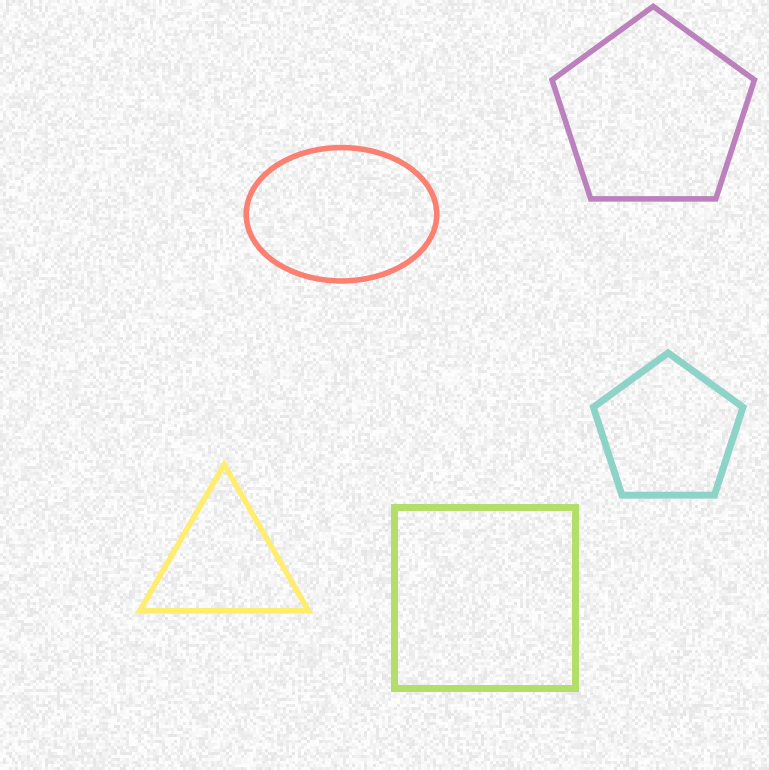[{"shape": "pentagon", "thickness": 2.5, "radius": 0.51, "center": [0.868, 0.44]}, {"shape": "oval", "thickness": 2, "radius": 0.62, "center": [0.444, 0.722]}, {"shape": "square", "thickness": 2.5, "radius": 0.59, "center": [0.629, 0.224]}, {"shape": "pentagon", "thickness": 2, "radius": 0.69, "center": [0.848, 0.853]}, {"shape": "triangle", "thickness": 2, "radius": 0.63, "center": [0.291, 0.27]}]